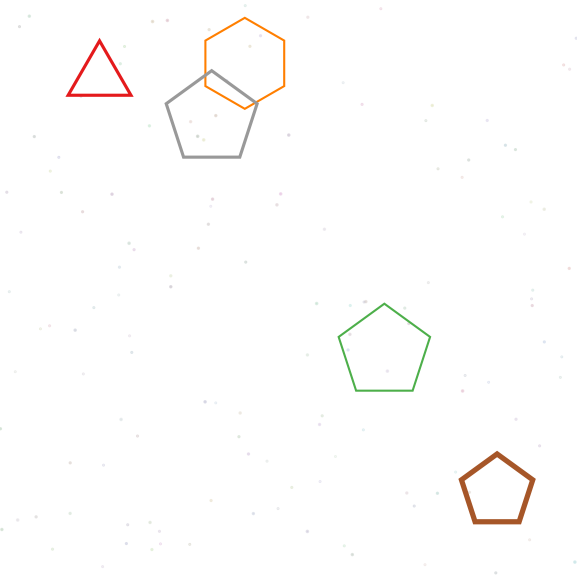[{"shape": "triangle", "thickness": 1.5, "radius": 0.31, "center": [0.172, 0.866]}, {"shape": "pentagon", "thickness": 1, "radius": 0.42, "center": [0.666, 0.39]}, {"shape": "hexagon", "thickness": 1, "radius": 0.39, "center": [0.424, 0.889]}, {"shape": "pentagon", "thickness": 2.5, "radius": 0.32, "center": [0.861, 0.148]}, {"shape": "pentagon", "thickness": 1.5, "radius": 0.41, "center": [0.367, 0.794]}]